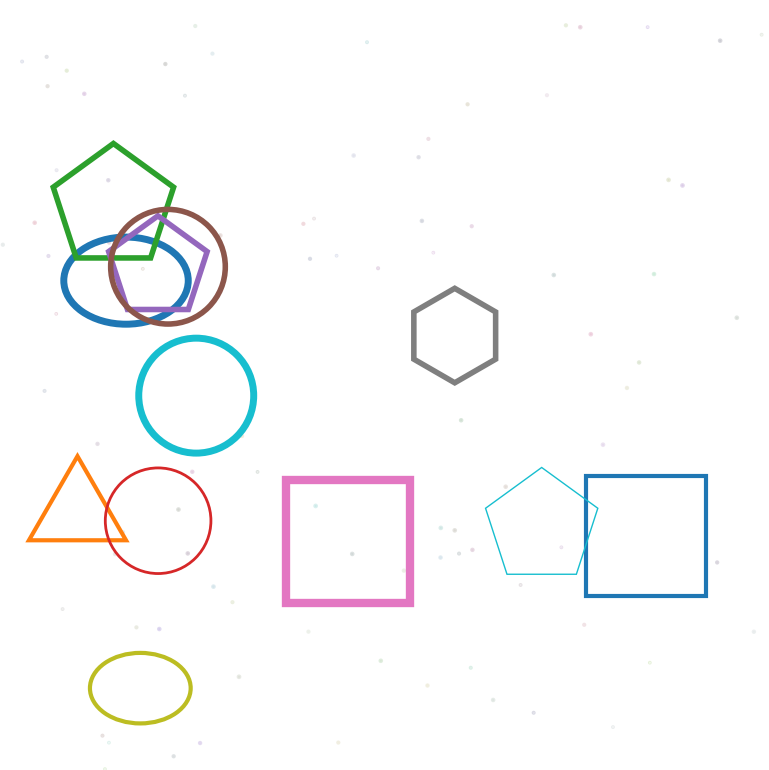[{"shape": "oval", "thickness": 2.5, "radius": 0.4, "center": [0.164, 0.636]}, {"shape": "square", "thickness": 1.5, "radius": 0.39, "center": [0.839, 0.304]}, {"shape": "triangle", "thickness": 1.5, "radius": 0.36, "center": [0.101, 0.335]}, {"shape": "pentagon", "thickness": 2, "radius": 0.41, "center": [0.147, 0.731]}, {"shape": "circle", "thickness": 1, "radius": 0.34, "center": [0.205, 0.324]}, {"shape": "pentagon", "thickness": 2, "radius": 0.34, "center": [0.205, 0.652]}, {"shape": "circle", "thickness": 2, "radius": 0.37, "center": [0.218, 0.654]}, {"shape": "square", "thickness": 3, "radius": 0.4, "center": [0.452, 0.297]}, {"shape": "hexagon", "thickness": 2, "radius": 0.31, "center": [0.591, 0.564]}, {"shape": "oval", "thickness": 1.5, "radius": 0.33, "center": [0.182, 0.106]}, {"shape": "pentagon", "thickness": 0.5, "radius": 0.38, "center": [0.703, 0.316]}, {"shape": "circle", "thickness": 2.5, "radius": 0.37, "center": [0.255, 0.486]}]